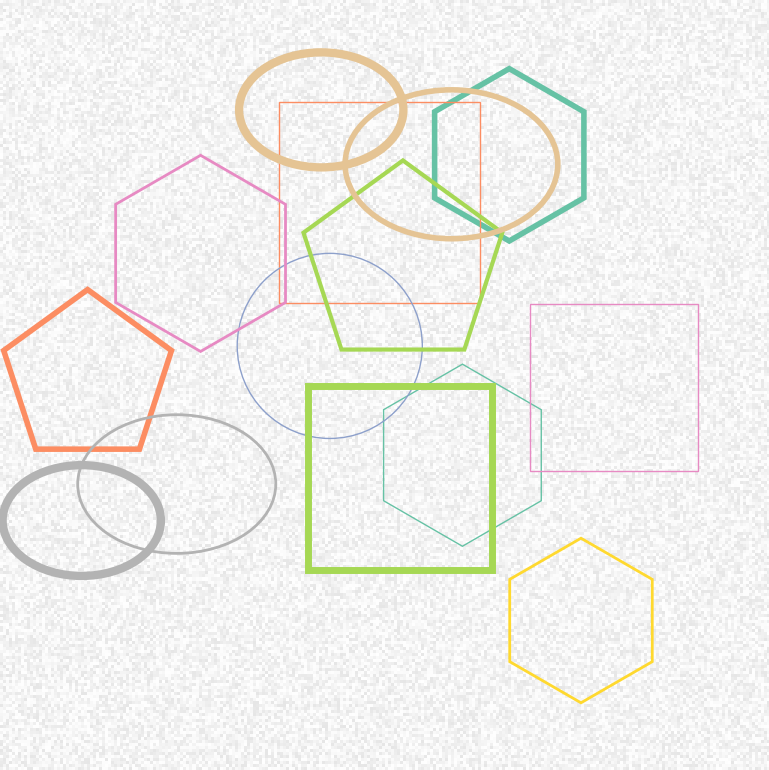[{"shape": "hexagon", "thickness": 2, "radius": 0.56, "center": [0.661, 0.799]}, {"shape": "hexagon", "thickness": 0.5, "radius": 0.59, "center": [0.601, 0.409]}, {"shape": "square", "thickness": 0.5, "radius": 0.65, "center": [0.493, 0.737]}, {"shape": "pentagon", "thickness": 2, "radius": 0.57, "center": [0.114, 0.509]}, {"shape": "circle", "thickness": 0.5, "radius": 0.6, "center": [0.428, 0.551]}, {"shape": "hexagon", "thickness": 1, "radius": 0.64, "center": [0.26, 0.671]}, {"shape": "square", "thickness": 0.5, "radius": 0.54, "center": [0.797, 0.496]}, {"shape": "pentagon", "thickness": 1.5, "radius": 0.68, "center": [0.523, 0.656]}, {"shape": "square", "thickness": 2.5, "radius": 0.6, "center": [0.519, 0.379]}, {"shape": "hexagon", "thickness": 1, "radius": 0.53, "center": [0.755, 0.194]}, {"shape": "oval", "thickness": 3, "radius": 0.53, "center": [0.417, 0.857]}, {"shape": "oval", "thickness": 2, "radius": 0.69, "center": [0.586, 0.787]}, {"shape": "oval", "thickness": 3, "radius": 0.51, "center": [0.106, 0.324]}, {"shape": "oval", "thickness": 1, "radius": 0.64, "center": [0.23, 0.371]}]